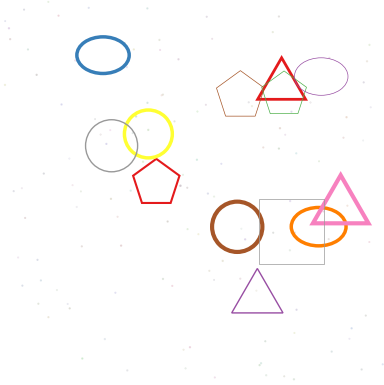[{"shape": "triangle", "thickness": 2, "radius": 0.36, "center": [0.731, 0.778]}, {"shape": "pentagon", "thickness": 1.5, "radius": 0.32, "center": [0.406, 0.524]}, {"shape": "oval", "thickness": 2.5, "radius": 0.34, "center": [0.268, 0.857]}, {"shape": "pentagon", "thickness": 0.5, "radius": 0.31, "center": [0.738, 0.754]}, {"shape": "triangle", "thickness": 1, "radius": 0.38, "center": [0.668, 0.226]}, {"shape": "oval", "thickness": 0.5, "radius": 0.35, "center": [0.834, 0.801]}, {"shape": "oval", "thickness": 2.5, "radius": 0.36, "center": [0.828, 0.411]}, {"shape": "circle", "thickness": 2.5, "radius": 0.31, "center": [0.385, 0.652]}, {"shape": "pentagon", "thickness": 0.5, "radius": 0.33, "center": [0.624, 0.751]}, {"shape": "circle", "thickness": 3, "radius": 0.33, "center": [0.616, 0.411]}, {"shape": "triangle", "thickness": 3, "radius": 0.42, "center": [0.885, 0.462]}, {"shape": "square", "thickness": 0.5, "radius": 0.42, "center": [0.757, 0.399]}, {"shape": "circle", "thickness": 1, "radius": 0.34, "center": [0.29, 0.621]}]